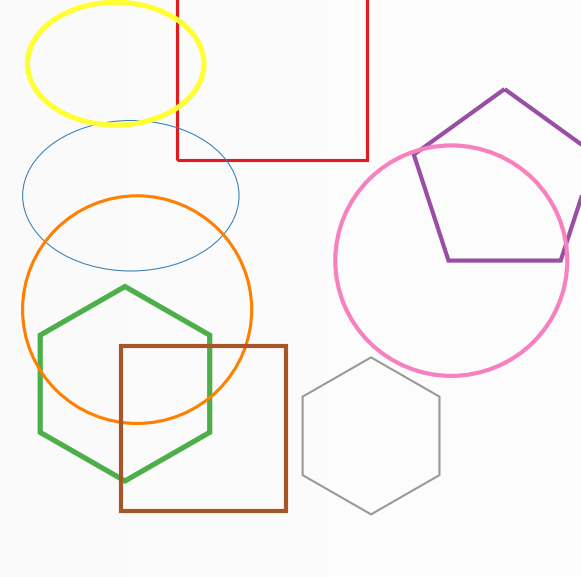[{"shape": "square", "thickness": 1.5, "radius": 0.82, "center": [0.468, 0.885]}, {"shape": "oval", "thickness": 0.5, "radius": 0.93, "center": [0.225, 0.66]}, {"shape": "hexagon", "thickness": 2.5, "radius": 0.84, "center": [0.215, 0.335]}, {"shape": "pentagon", "thickness": 2, "radius": 0.82, "center": [0.868, 0.681]}, {"shape": "circle", "thickness": 1.5, "radius": 0.99, "center": [0.236, 0.463]}, {"shape": "oval", "thickness": 2.5, "radius": 0.76, "center": [0.199, 0.889]}, {"shape": "square", "thickness": 2, "radius": 0.71, "center": [0.35, 0.257]}, {"shape": "circle", "thickness": 2, "radius": 1.0, "center": [0.776, 0.548]}, {"shape": "hexagon", "thickness": 1, "radius": 0.68, "center": [0.638, 0.244]}]